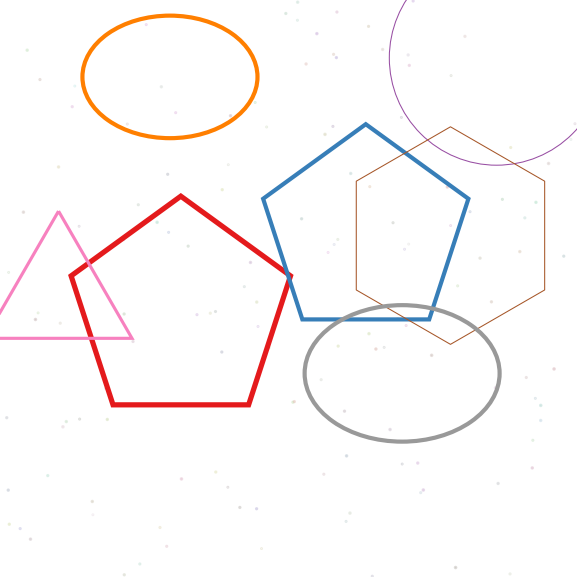[{"shape": "pentagon", "thickness": 2.5, "radius": 1.0, "center": [0.313, 0.46]}, {"shape": "pentagon", "thickness": 2, "radius": 0.93, "center": [0.633, 0.597]}, {"shape": "circle", "thickness": 0.5, "radius": 0.93, "center": [0.86, 0.899]}, {"shape": "oval", "thickness": 2, "radius": 0.76, "center": [0.294, 0.866]}, {"shape": "hexagon", "thickness": 0.5, "radius": 0.94, "center": [0.78, 0.591]}, {"shape": "triangle", "thickness": 1.5, "radius": 0.73, "center": [0.101, 0.487]}, {"shape": "oval", "thickness": 2, "radius": 0.84, "center": [0.696, 0.353]}]